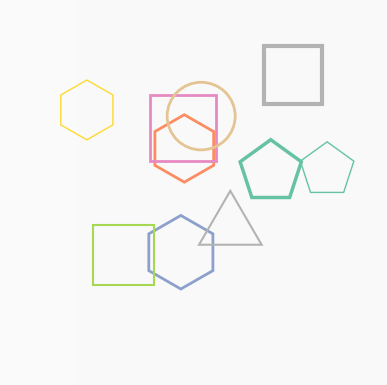[{"shape": "pentagon", "thickness": 2.5, "radius": 0.41, "center": [0.699, 0.554]}, {"shape": "pentagon", "thickness": 1, "radius": 0.36, "center": [0.844, 0.559]}, {"shape": "hexagon", "thickness": 2, "radius": 0.44, "center": [0.476, 0.614]}, {"shape": "hexagon", "thickness": 2, "radius": 0.48, "center": [0.467, 0.345]}, {"shape": "square", "thickness": 2, "radius": 0.43, "center": [0.472, 0.667]}, {"shape": "square", "thickness": 1.5, "radius": 0.39, "center": [0.319, 0.339]}, {"shape": "hexagon", "thickness": 1, "radius": 0.39, "center": [0.224, 0.715]}, {"shape": "circle", "thickness": 2, "radius": 0.44, "center": [0.519, 0.699]}, {"shape": "triangle", "thickness": 1.5, "radius": 0.47, "center": [0.594, 0.411]}, {"shape": "square", "thickness": 3, "radius": 0.38, "center": [0.756, 0.805]}]